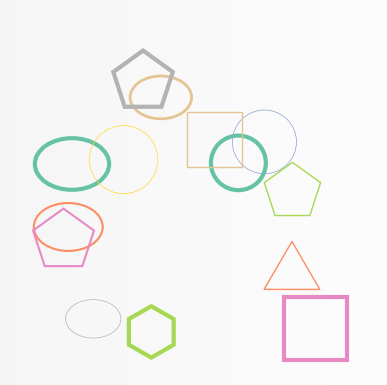[{"shape": "circle", "thickness": 3, "radius": 0.35, "center": [0.615, 0.577]}, {"shape": "oval", "thickness": 3, "radius": 0.48, "center": [0.186, 0.574]}, {"shape": "oval", "thickness": 1.5, "radius": 0.44, "center": [0.176, 0.41]}, {"shape": "triangle", "thickness": 1, "radius": 0.42, "center": [0.753, 0.29]}, {"shape": "circle", "thickness": 0.5, "radius": 0.41, "center": [0.682, 0.631]}, {"shape": "square", "thickness": 3, "radius": 0.41, "center": [0.815, 0.146]}, {"shape": "pentagon", "thickness": 1.5, "radius": 0.41, "center": [0.164, 0.376]}, {"shape": "pentagon", "thickness": 1, "radius": 0.38, "center": [0.755, 0.502]}, {"shape": "hexagon", "thickness": 3, "radius": 0.33, "center": [0.39, 0.138]}, {"shape": "circle", "thickness": 0.5, "radius": 0.44, "center": [0.319, 0.585]}, {"shape": "oval", "thickness": 2, "radius": 0.4, "center": [0.415, 0.747]}, {"shape": "square", "thickness": 1, "radius": 0.36, "center": [0.553, 0.637]}, {"shape": "oval", "thickness": 0.5, "radius": 0.36, "center": [0.241, 0.172]}, {"shape": "pentagon", "thickness": 3, "radius": 0.4, "center": [0.369, 0.788]}]